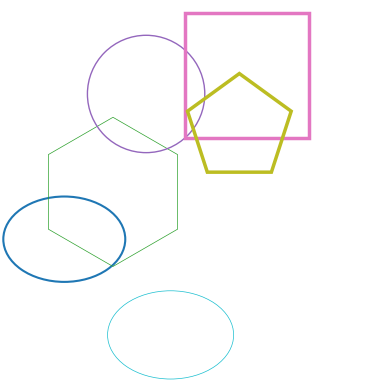[{"shape": "oval", "thickness": 1.5, "radius": 0.79, "center": [0.167, 0.379]}, {"shape": "hexagon", "thickness": 0.5, "radius": 0.97, "center": [0.293, 0.502]}, {"shape": "circle", "thickness": 1, "radius": 0.76, "center": [0.379, 0.756]}, {"shape": "square", "thickness": 2.5, "radius": 0.81, "center": [0.641, 0.804]}, {"shape": "pentagon", "thickness": 2.5, "radius": 0.71, "center": [0.622, 0.667]}, {"shape": "oval", "thickness": 0.5, "radius": 0.82, "center": [0.443, 0.13]}]